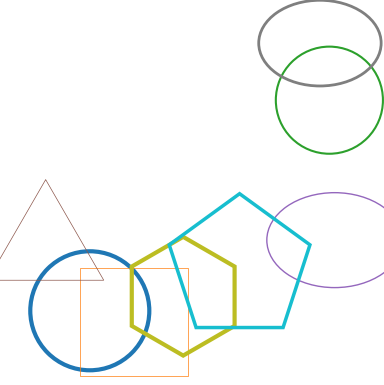[{"shape": "circle", "thickness": 3, "radius": 0.77, "center": [0.233, 0.193]}, {"shape": "square", "thickness": 0.5, "radius": 0.7, "center": [0.349, 0.164]}, {"shape": "circle", "thickness": 1.5, "radius": 0.7, "center": [0.856, 0.74]}, {"shape": "oval", "thickness": 1, "radius": 0.88, "center": [0.869, 0.376]}, {"shape": "triangle", "thickness": 0.5, "radius": 0.87, "center": [0.119, 0.359]}, {"shape": "oval", "thickness": 2, "radius": 0.79, "center": [0.831, 0.888]}, {"shape": "hexagon", "thickness": 3, "radius": 0.77, "center": [0.476, 0.231]}, {"shape": "pentagon", "thickness": 2.5, "radius": 0.96, "center": [0.622, 0.305]}]